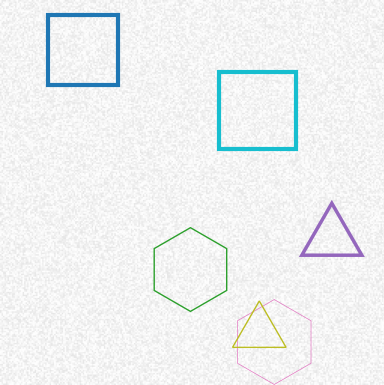[{"shape": "square", "thickness": 3, "radius": 0.46, "center": [0.215, 0.87]}, {"shape": "hexagon", "thickness": 1, "radius": 0.54, "center": [0.495, 0.3]}, {"shape": "triangle", "thickness": 2.5, "radius": 0.45, "center": [0.862, 0.382]}, {"shape": "hexagon", "thickness": 0.5, "radius": 0.55, "center": [0.712, 0.112]}, {"shape": "triangle", "thickness": 1, "radius": 0.4, "center": [0.674, 0.138]}, {"shape": "square", "thickness": 3, "radius": 0.5, "center": [0.669, 0.712]}]